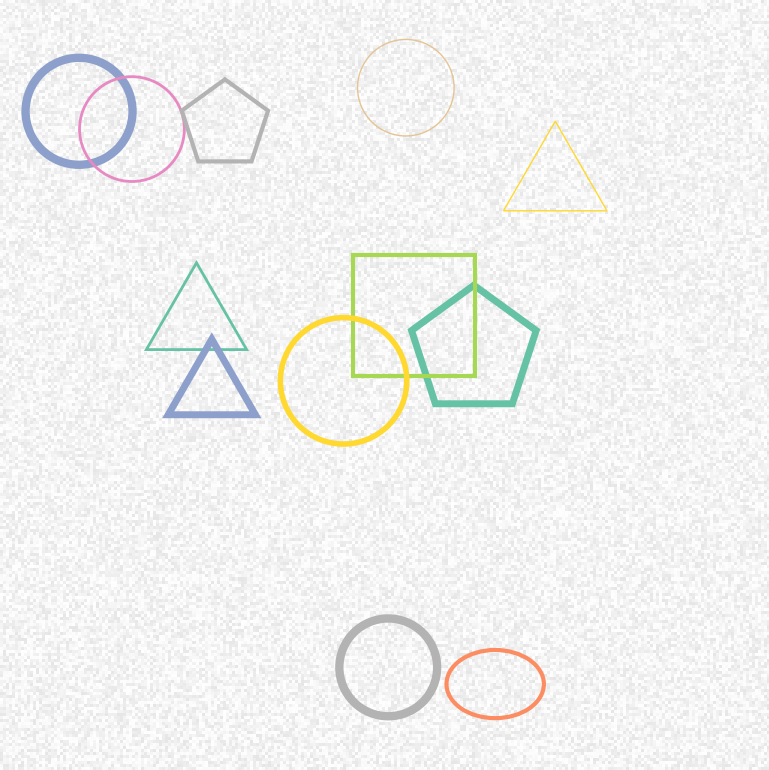[{"shape": "triangle", "thickness": 1, "radius": 0.38, "center": [0.255, 0.584]}, {"shape": "pentagon", "thickness": 2.5, "radius": 0.43, "center": [0.615, 0.544]}, {"shape": "oval", "thickness": 1.5, "radius": 0.32, "center": [0.643, 0.112]}, {"shape": "triangle", "thickness": 2.5, "radius": 0.33, "center": [0.275, 0.494]}, {"shape": "circle", "thickness": 3, "radius": 0.35, "center": [0.103, 0.855]}, {"shape": "circle", "thickness": 1, "radius": 0.34, "center": [0.171, 0.832]}, {"shape": "square", "thickness": 1.5, "radius": 0.39, "center": [0.538, 0.59]}, {"shape": "triangle", "thickness": 0.5, "radius": 0.39, "center": [0.721, 0.765]}, {"shape": "circle", "thickness": 2, "radius": 0.41, "center": [0.446, 0.505]}, {"shape": "circle", "thickness": 0.5, "radius": 0.31, "center": [0.527, 0.886]}, {"shape": "pentagon", "thickness": 1.5, "radius": 0.29, "center": [0.292, 0.838]}, {"shape": "circle", "thickness": 3, "radius": 0.32, "center": [0.504, 0.133]}]